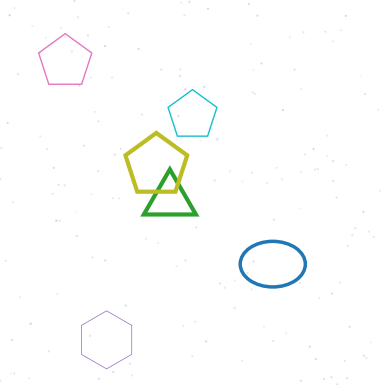[{"shape": "oval", "thickness": 2.5, "radius": 0.42, "center": [0.709, 0.314]}, {"shape": "triangle", "thickness": 3, "radius": 0.39, "center": [0.441, 0.482]}, {"shape": "hexagon", "thickness": 0.5, "radius": 0.38, "center": [0.277, 0.117]}, {"shape": "pentagon", "thickness": 1, "radius": 0.36, "center": [0.169, 0.84]}, {"shape": "pentagon", "thickness": 3, "radius": 0.42, "center": [0.406, 0.57]}, {"shape": "pentagon", "thickness": 1, "radius": 0.33, "center": [0.5, 0.7]}]